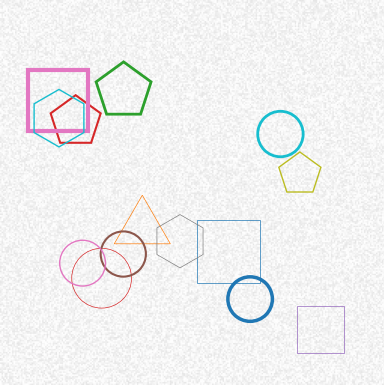[{"shape": "circle", "thickness": 2.5, "radius": 0.29, "center": [0.65, 0.223]}, {"shape": "square", "thickness": 0.5, "radius": 0.41, "center": [0.593, 0.348]}, {"shape": "triangle", "thickness": 0.5, "radius": 0.42, "center": [0.37, 0.409]}, {"shape": "pentagon", "thickness": 2, "radius": 0.38, "center": [0.321, 0.764]}, {"shape": "pentagon", "thickness": 1.5, "radius": 0.34, "center": [0.197, 0.684]}, {"shape": "circle", "thickness": 0.5, "radius": 0.39, "center": [0.264, 0.277]}, {"shape": "square", "thickness": 0.5, "radius": 0.3, "center": [0.832, 0.144]}, {"shape": "circle", "thickness": 1.5, "radius": 0.29, "center": [0.32, 0.34]}, {"shape": "circle", "thickness": 1, "radius": 0.3, "center": [0.214, 0.317]}, {"shape": "square", "thickness": 3, "radius": 0.39, "center": [0.151, 0.739]}, {"shape": "hexagon", "thickness": 0.5, "radius": 0.35, "center": [0.468, 0.373]}, {"shape": "pentagon", "thickness": 1, "radius": 0.29, "center": [0.779, 0.548]}, {"shape": "circle", "thickness": 2, "radius": 0.3, "center": [0.728, 0.652]}, {"shape": "hexagon", "thickness": 1, "radius": 0.37, "center": [0.153, 0.693]}]